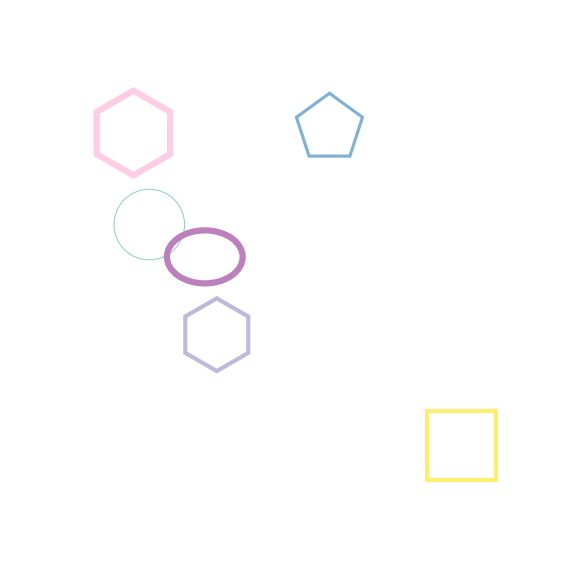[{"shape": "circle", "thickness": 0.5, "radius": 0.31, "center": [0.258, 0.61]}, {"shape": "hexagon", "thickness": 2, "radius": 0.31, "center": [0.375, 0.42]}, {"shape": "pentagon", "thickness": 1.5, "radius": 0.3, "center": [0.57, 0.777]}, {"shape": "hexagon", "thickness": 3, "radius": 0.37, "center": [0.231, 0.769]}, {"shape": "oval", "thickness": 3, "radius": 0.33, "center": [0.355, 0.554]}, {"shape": "square", "thickness": 2, "radius": 0.3, "center": [0.799, 0.228]}]